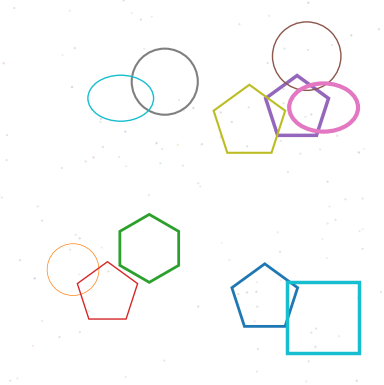[{"shape": "pentagon", "thickness": 2, "radius": 0.45, "center": [0.688, 0.225]}, {"shape": "circle", "thickness": 0.5, "radius": 0.34, "center": [0.19, 0.3]}, {"shape": "hexagon", "thickness": 2, "radius": 0.44, "center": [0.388, 0.355]}, {"shape": "pentagon", "thickness": 1, "radius": 0.41, "center": [0.279, 0.238]}, {"shape": "pentagon", "thickness": 2.5, "radius": 0.43, "center": [0.772, 0.718]}, {"shape": "circle", "thickness": 1, "radius": 0.44, "center": [0.797, 0.854]}, {"shape": "oval", "thickness": 3, "radius": 0.45, "center": [0.841, 0.721]}, {"shape": "circle", "thickness": 1.5, "radius": 0.43, "center": [0.428, 0.788]}, {"shape": "pentagon", "thickness": 1.5, "radius": 0.49, "center": [0.648, 0.682]}, {"shape": "oval", "thickness": 1, "radius": 0.43, "center": [0.314, 0.745]}, {"shape": "square", "thickness": 2.5, "radius": 0.47, "center": [0.839, 0.175]}]